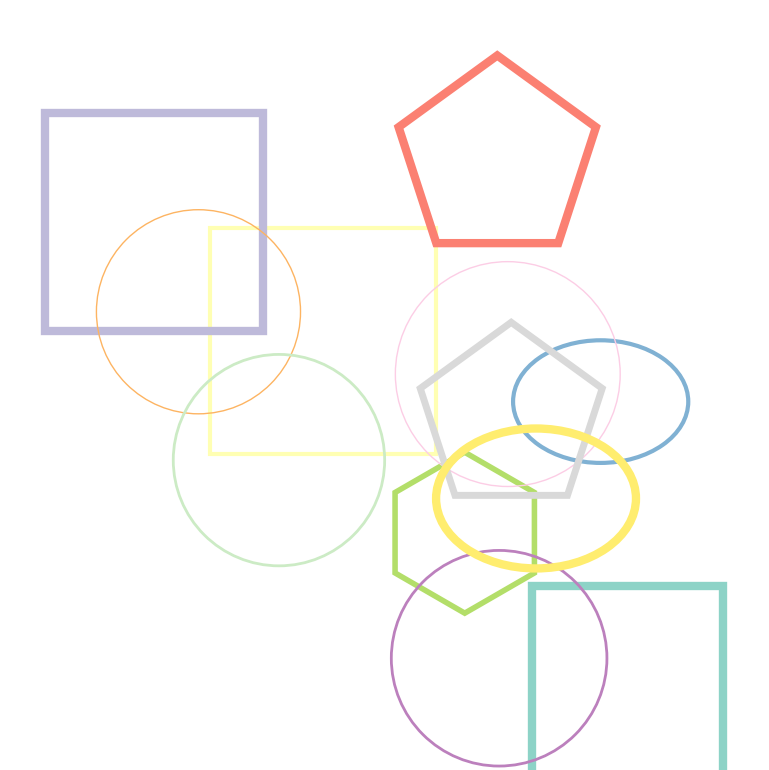[{"shape": "square", "thickness": 3, "radius": 0.62, "center": [0.815, 0.115]}, {"shape": "square", "thickness": 1.5, "radius": 0.73, "center": [0.42, 0.557]}, {"shape": "square", "thickness": 3, "radius": 0.71, "center": [0.2, 0.712]}, {"shape": "pentagon", "thickness": 3, "radius": 0.67, "center": [0.646, 0.793]}, {"shape": "oval", "thickness": 1.5, "radius": 0.57, "center": [0.78, 0.478]}, {"shape": "circle", "thickness": 0.5, "radius": 0.66, "center": [0.258, 0.595]}, {"shape": "hexagon", "thickness": 2, "radius": 0.52, "center": [0.604, 0.308]}, {"shape": "circle", "thickness": 0.5, "radius": 0.73, "center": [0.659, 0.514]}, {"shape": "pentagon", "thickness": 2.5, "radius": 0.62, "center": [0.664, 0.457]}, {"shape": "circle", "thickness": 1, "radius": 0.7, "center": [0.648, 0.145]}, {"shape": "circle", "thickness": 1, "radius": 0.69, "center": [0.362, 0.402]}, {"shape": "oval", "thickness": 3, "radius": 0.65, "center": [0.696, 0.353]}]